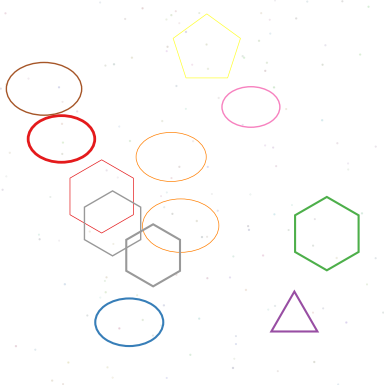[{"shape": "oval", "thickness": 2, "radius": 0.43, "center": [0.16, 0.639]}, {"shape": "hexagon", "thickness": 0.5, "radius": 0.48, "center": [0.264, 0.49]}, {"shape": "oval", "thickness": 1.5, "radius": 0.44, "center": [0.336, 0.163]}, {"shape": "hexagon", "thickness": 1.5, "radius": 0.48, "center": [0.849, 0.393]}, {"shape": "triangle", "thickness": 1.5, "radius": 0.35, "center": [0.765, 0.174]}, {"shape": "oval", "thickness": 0.5, "radius": 0.46, "center": [0.445, 0.592]}, {"shape": "oval", "thickness": 0.5, "radius": 0.5, "center": [0.469, 0.414]}, {"shape": "pentagon", "thickness": 0.5, "radius": 0.46, "center": [0.537, 0.872]}, {"shape": "oval", "thickness": 1, "radius": 0.49, "center": [0.114, 0.769]}, {"shape": "oval", "thickness": 1, "radius": 0.38, "center": [0.652, 0.722]}, {"shape": "hexagon", "thickness": 1, "radius": 0.42, "center": [0.292, 0.42]}, {"shape": "hexagon", "thickness": 1.5, "radius": 0.4, "center": [0.398, 0.337]}]